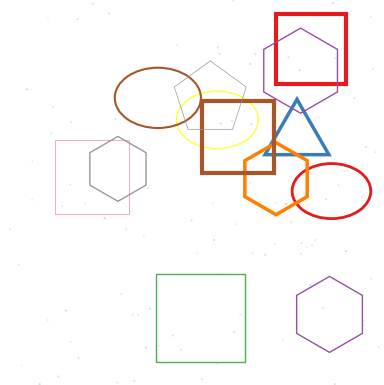[{"shape": "square", "thickness": 3, "radius": 0.46, "center": [0.809, 0.873]}, {"shape": "oval", "thickness": 2, "radius": 0.51, "center": [0.861, 0.504]}, {"shape": "triangle", "thickness": 2.5, "radius": 0.48, "center": [0.771, 0.646]}, {"shape": "square", "thickness": 1, "radius": 0.57, "center": [0.52, 0.174]}, {"shape": "hexagon", "thickness": 1, "radius": 0.49, "center": [0.856, 0.183]}, {"shape": "hexagon", "thickness": 1, "radius": 0.55, "center": [0.781, 0.816]}, {"shape": "hexagon", "thickness": 2.5, "radius": 0.47, "center": [0.717, 0.536]}, {"shape": "oval", "thickness": 1, "radius": 0.53, "center": [0.565, 0.689]}, {"shape": "square", "thickness": 3, "radius": 0.47, "center": [0.618, 0.644]}, {"shape": "oval", "thickness": 1.5, "radius": 0.56, "center": [0.41, 0.746]}, {"shape": "square", "thickness": 0.5, "radius": 0.48, "center": [0.239, 0.54]}, {"shape": "pentagon", "thickness": 0.5, "radius": 0.49, "center": [0.546, 0.744]}, {"shape": "hexagon", "thickness": 1, "radius": 0.42, "center": [0.306, 0.561]}]